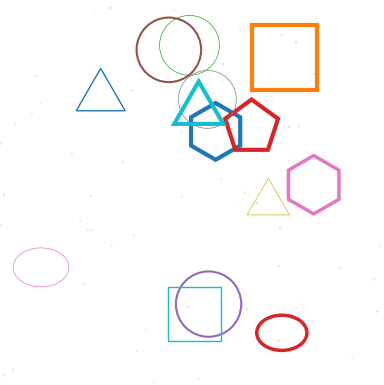[{"shape": "triangle", "thickness": 1, "radius": 0.37, "center": [0.262, 0.749]}, {"shape": "hexagon", "thickness": 3, "radius": 0.37, "center": [0.56, 0.659]}, {"shape": "square", "thickness": 3, "radius": 0.42, "center": [0.739, 0.852]}, {"shape": "circle", "thickness": 0.5, "radius": 0.39, "center": [0.492, 0.882]}, {"shape": "pentagon", "thickness": 3, "radius": 0.36, "center": [0.654, 0.669]}, {"shape": "oval", "thickness": 2.5, "radius": 0.33, "center": [0.732, 0.136]}, {"shape": "circle", "thickness": 1.5, "radius": 0.42, "center": [0.542, 0.21]}, {"shape": "circle", "thickness": 1.5, "radius": 0.42, "center": [0.439, 0.871]}, {"shape": "oval", "thickness": 0.5, "radius": 0.36, "center": [0.107, 0.306]}, {"shape": "hexagon", "thickness": 2.5, "radius": 0.38, "center": [0.815, 0.52]}, {"shape": "circle", "thickness": 0.5, "radius": 0.38, "center": [0.538, 0.742]}, {"shape": "triangle", "thickness": 0.5, "radius": 0.32, "center": [0.697, 0.474]}, {"shape": "square", "thickness": 1, "radius": 0.35, "center": [0.505, 0.185]}, {"shape": "triangle", "thickness": 3, "radius": 0.37, "center": [0.516, 0.715]}]